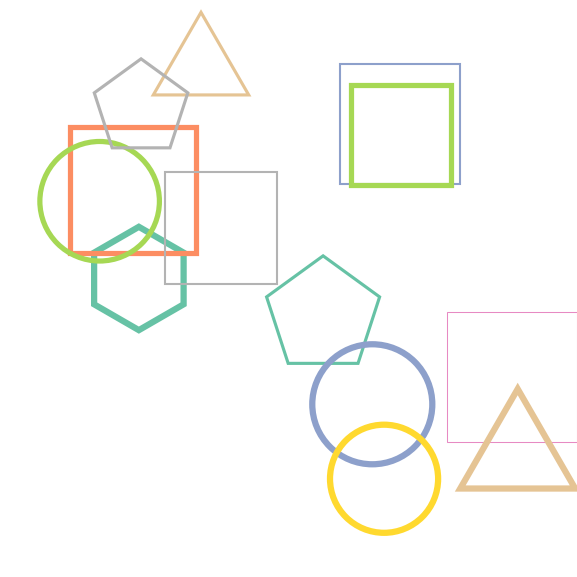[{"shape": "pentagon", "thickness": 1.5, "radius": 0.51, "center": [0.559, 0.453]}, {"shape": "hexagon", "thickness": 3, "radius": 0.45, "center": [0.24, 0.517]}, {"shape": "square", "thickness": 2.5, "radius": 0.55, "center": [0.231, 0.67]}, {"shape": "square", "thickness": 1, "radius": 0.52, "center": [0.693, 0.784]}, {"shape": "circle", "thickness": 3, "radius": 0.52, "center": [0.645, 0.299]}, {"shape": "square", "thickness": 0.5, "radius": 0.56, "center": [0.886, 0.346]}, {"shape": "circle", "thickness": 2.5, "radius": 0.52, "center": [0.173, 0.651]}, {"shape": "square", "thickness": 2.5, "radius": 0.43, "center": [0.694, 0.765]}, {"shape": "circle", "thickness": 3, "radius": 0.47, "center": [0.665, 0.17]}, {"shape": "triangle", "thickness": 1.5, "radius": 0.48, "center": [0.348, 0.882]}, {"shape": "triangle", "thickness": 3, "radius": 0.57, "center": [0.896, 0.211]}, {"shape": "square", "thickness": 1, "radius": 0.49, "center": [0.383, 0.605]}, {"shape": "pentagon", "thickness": 1.5, "radius": 0.43, "center": [0.244, 0.812]}]